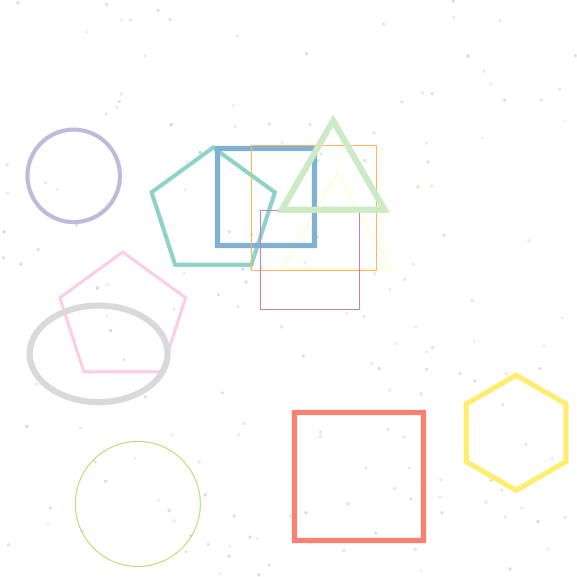[{"shape": "pentagon", "thickness": 2, "radius": 0.56, "center": [0.369, 0.631]}, {"shape": "triangle", "thickness": 0.5, "radius": 0.55, "center": [0.584, 0.589]}, {"shape": "circle", "thickness": 2, "radius": 0.4, "center": [0.128, 0.695]}, {"shape": "square", "thickness": 2.5, "radius": 0.56, "center": [0.621, 0.174]}, {"shape": "square", "thickness": 2.5, "radius": 0.42, "center": [0.46, 0.659]}, {"shape": "square", "thickness": 0.5, "radius": 0.54, "center": [0.543, 0.639]}, {"shape": "circle", "thickness": 0.5, "radius": 0.54, "center": [0.239, 0.126]}, {"shape": "pentagon", "thickness": 1.5, "radius": 0.57, "center": [0.213, 0.448]}, {"shape": "oval", "thickness": 3, "radius": 0.6, "center": [0.171, 0.386]}, {"shape": "square", "thickness": 0.5, "radius": 0.43, "center": [0.536, 0.55]}, {"shape": "triangle", "thickness": 3, "radius": 0.51, "center": [0.577, 0.687]}, {"shape": "hexagon", "thickness": 2.5, "radius": 0.5, "center": [0.894, 0.25]}]